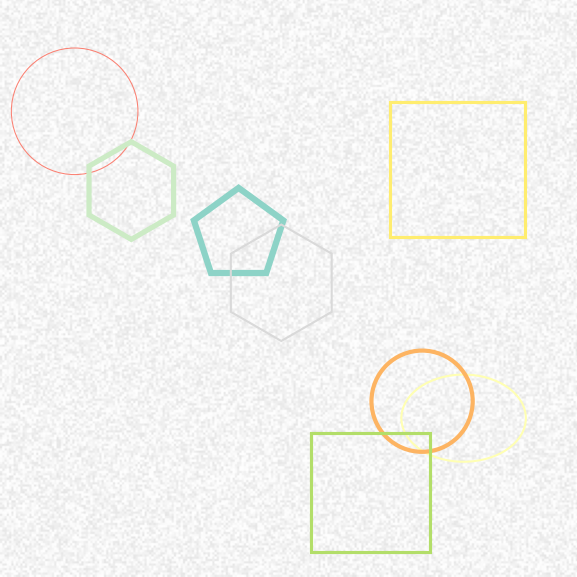[{"shape": "pentagon", "thickness": 3, "radius": 0.41, "center": [0.413, 0.592]}, {"shape": "oval", "thickness": 1, "radius": 0.54, "center": [0.803, 0.275]}, {"shape": "circle", "thickness": 0.5, "radius": 0.55, "center": [0.129, 0.806]}, {"shape": "circle", "thickness": 2, "radius": 0.44, "center": [0.731, 0.304]}, {"shape": "square", "thickness": 1.5, "radius": 0.51, "center": [0.642, 0.147]}, {"shape": "hexagon", "thickness": 1, "radius": 0.5, "center": [0.487, 0.51]}, {"shape": "hexagon", "thickness": 2.5, "radius": 0.42, "center": [0.227, 0.669]}, {"shape": "square", "thickness": 1.5, "radius": 0.59, "center": [0.792, 0.706]}]